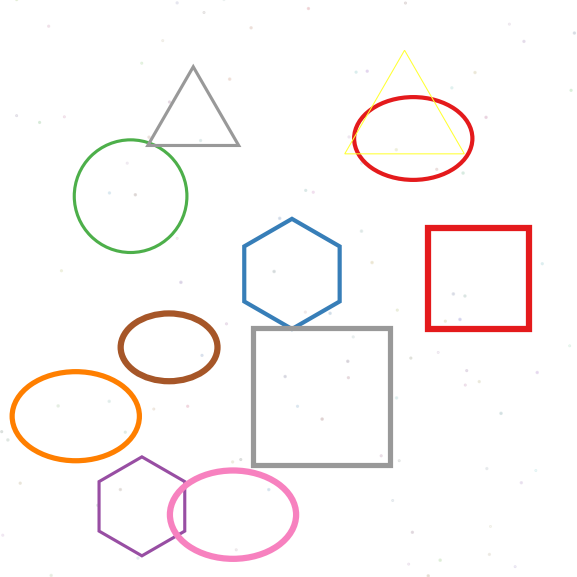[{"shape": "oval", "thickness": 2, "radius": 0.51, "center": [0.716, 0.759]}, {"shape": "square", "thickness": 3, "radius": 0.44, "center": [0.828, 0.517]}, {"shape": "hexagon", "thickness": 2, "radius": 0.48, "center": [0.506, 0.525]}, {"shape": "circle", "thickness": 1.5, "radius": 0.49, "center": [0.226, 0.659]}, {"shape": "hexagon", "thickness": 1.5, "radius": 0.43, "center": [0.246, 0.122]}, {"shape": "oval", "thickness": 2.5, "radius": 0.55, "center": [0.131, 0.278]}, {"shape": "triangle", "thickness": 0.5, "radius": 0.6, "center": [0.701, 0.793]}, {"shape": "oval", "thickness": 3, "radius": 0.42, "center": [0.293, 0.398]}, {"shape": "oval", "thickness": 3, "radius": 0.55, "center": [0.403, 0.108]}, {"shape": "square", "thickness": 2.5, "radius": 0.59, "center": [0.557, 0.313]}, {"shape": "triangle", "thickness": 1.5, "radius": 0.45, "center": [0.335, 0.793]}]